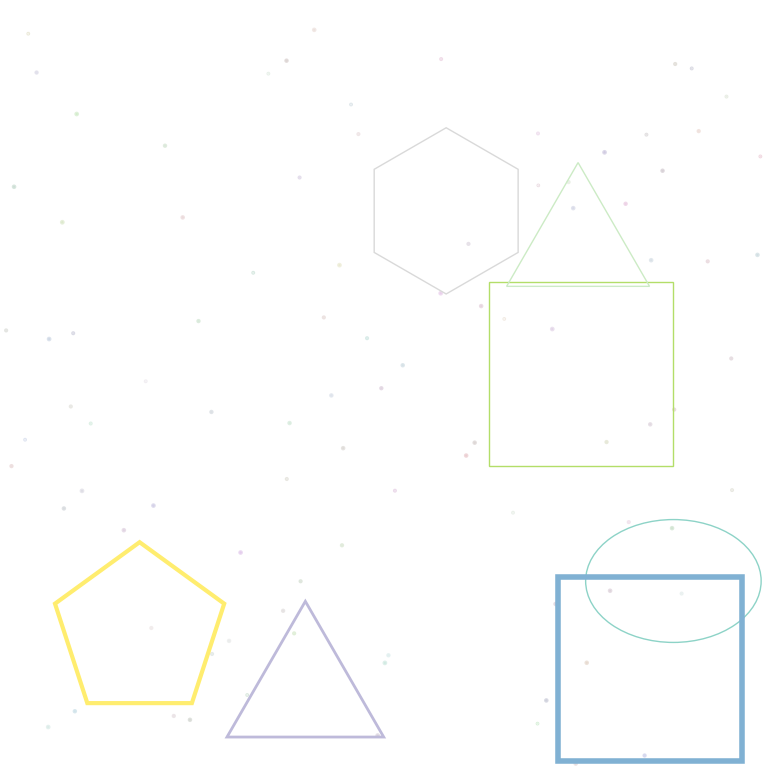[{"shape": "oval", "thickness": 0.5, "radius": 0.57, "center": [0.875, 0.245]}, {"shape": "triangle", "thickness": 1, "radius": 0.59, "center": [0.397, 0.102]}, {"shape": "square", "thickness": 2, "radius": 0.6, "center": [0.844, 0.131]}, {"shape": "square", "thickness": 0.5, "radius": 0.6, "center": [0.755, 0.514]}, {"shape": "hexagon", "thickness": 0.5, "radius": 0.54, "center": [0.579, 0.726]}, {"shape": "triangle", "thickness": 0.5, "radius": 0.54, "center": [0.751, 0.682]}, {"shape": "pentagon", "thickness": 1.5, "radius": 0.58, "center": [0.181, 0.18]}]